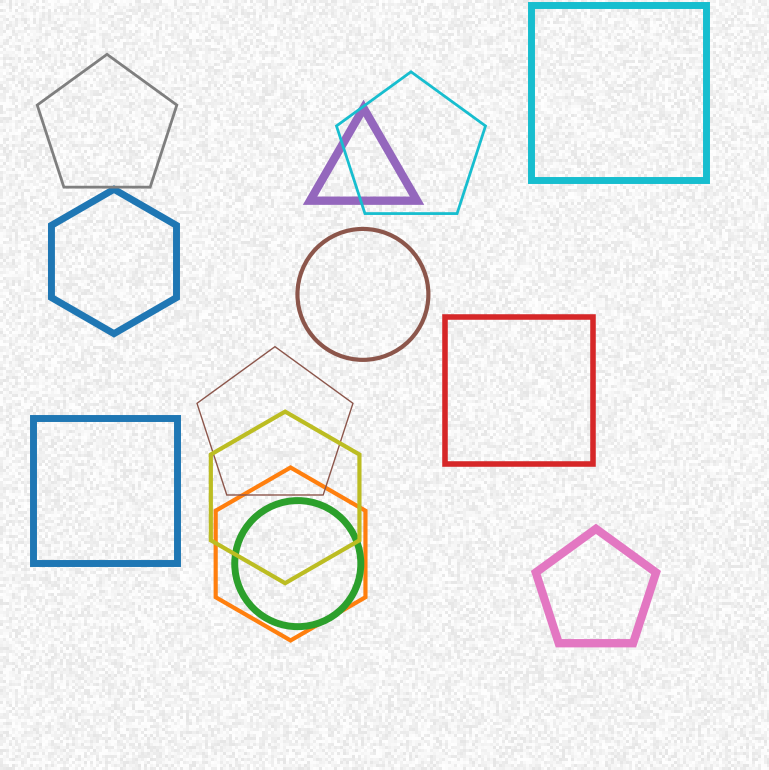[{"shape": "hexagon", "thickness": 2.5, "radius": 0.47, "center": [0.148, 0.66]}, {"shape": "square", "thickness": 2.5, "radius": 0.47, "center": [0.136, 0.363]}, {"shape": "hexagon", "thickness": 1.5, "radius": 0.56, "center": [0.377, 0.281]}, {"shape": "circle", "thickness": 2.5, "radius": 0.41, "center": [0.387, 0.268]}, {"shape": "square", "thickness": 2, "radius": 0.48, "center": [0.674, 0.493]}, {"shape": "triangle", "thickness": 3, "radius": 0.4, "center": [0.472, 0.779]}, {"shape": "circle", "thickness": 1.5, "radius": 0.43, "center": [0.471, 0.618]}, {"shape": "pentagon", "thickness": 0.5, "radius": 0.53, "center": [0.357, 0.443]}, {"shape": "pentagon", "thickness": 3, "radius": 0.41, "center": [0.774, 0.231]}, {"shape": "pentagon", "thickness": 1, "radius": 0.48, "center": [0.139, 0.834]}, {"shape": "hexagon", "thickness": 1.5, "radius": 0.56, "center": [0.37, 0.354]}, {"shape": "square", "thickness": 2.5, "radius": 0.57, "center": [0.803, 0.88]}, {"shape": "pentagon", "thickness": 1, "radius": 0.51, "center": [0.534, 0.805]}]